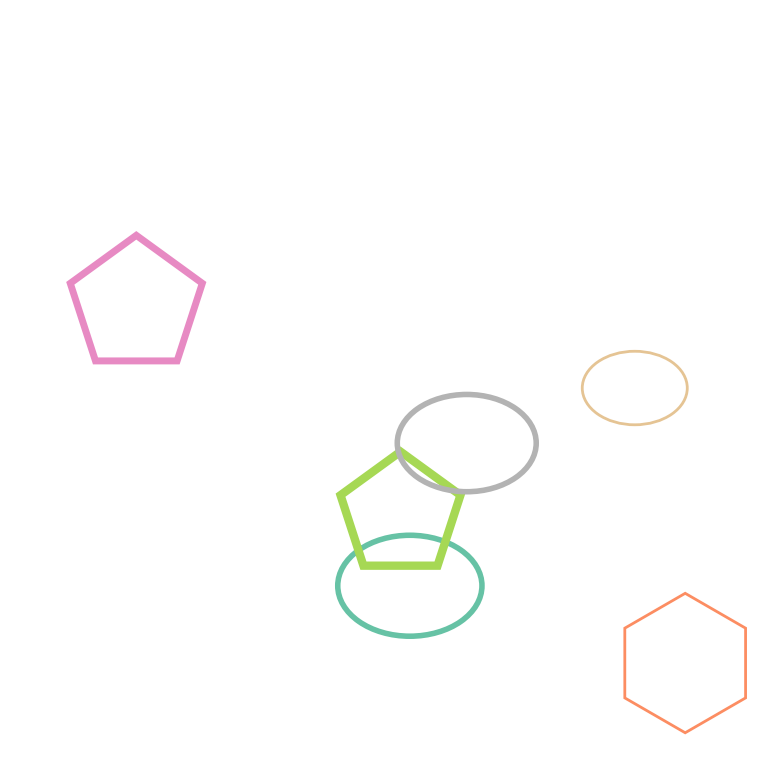[{"shape": "oval", "thickness": 2, "radius": 0.47, "center": [0.532, 0.239]}, {"shape": "hexagon", "thickness": 1, "radius": 0.45, "center": [0.89, 0.139]}, {"shape": "pentagon", "thickness": 2.5, "radius": 0.45, "center": [0.177, 0.604]}, {"shape": "pentagon", "thickness": 3, "radius": 0.41, "center": [0.52, 0.332]}, {"shape": "oval", "thickness": 1, "radius": 0.34, "center": [0.824, 0.496]}, {"shape": "oval", "thickness": 2, "radius": 0.45, "center": [0.606, 0.425]}]